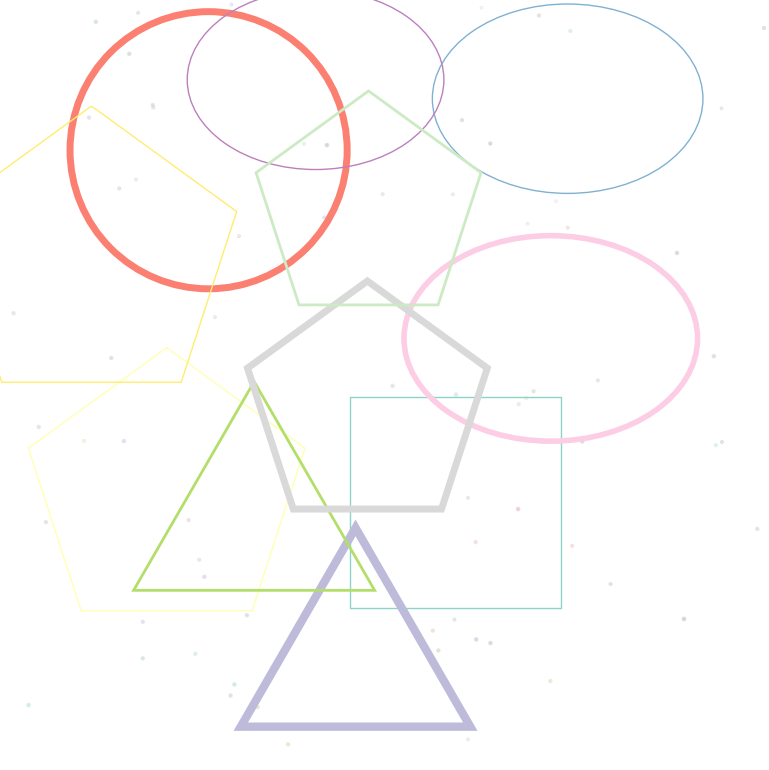[{"shape": "square", "thickness": 0.5, "radius": 0.69, "center": [0.591, 0.348]}, {"shape": "pentagon", "thickness": 0.5, "radius": 0.94, "center": [0.216, 0.36]}, {"shape": "triangle", "thickness": 3, "radius": 0.86, "center": [0.462, 0.142]}, {"shape": "circle", "thickness": 2.5, "radius": 0.9, "center": [0.271, 0.805]}, {"shape": "oval", "thickness": 0.5, "radius": 0.88, "center": [0.737, 0.872]}, {"shape": "triangle", "thickness": 1, "radius": 0.9, "center": [0.33, 0.324]}, {"shape": "oval", "thickness": 2, "radius": 0.95, "center": [0.715, 0.561]}, {"shape": "pentagon", "thickness": 2.5, "radius": 0.82, "center": [0.477, 0.471]}, {"shape": "oval", "thickness": 0.5, "radius": 0.83, "center": [0.41, 0.897]}, {"shape": "pentagon", "thickness": 1, "radius": 0.77, "center": [0.479, 0.728]}, {"shape": "pentagon", "thickness": 0.5, "radius": 0.99, "center": [0.119, 0.664]}]